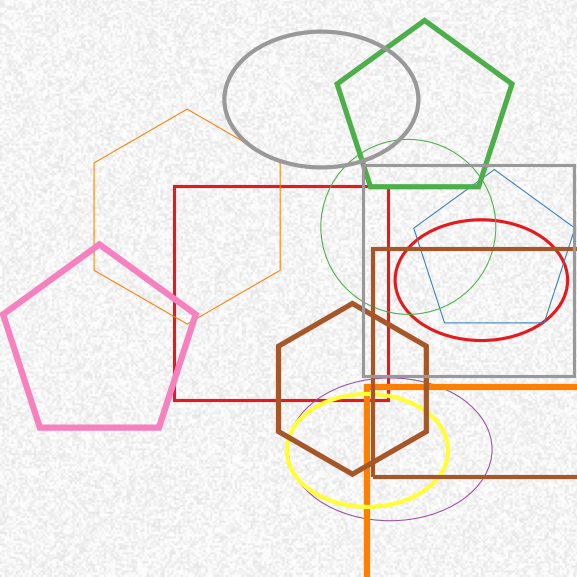[{"shape": "square", "thickness": 1.5, "radius": 0.93, "center": [0.486, 0.492]}, {"shape": "oval", "thickness": 1.5, "radius": 0.75, "center": [0.834, 0.514]}, {"shape": "pentagon", "thickness": 0.5, "radius": 0.73, "center": [0.856, 0.559]}, {"shape": "pentagon", "thickness": 2.5, "radius": 0.8, "center": [0.735, 0.805]}, {"shape": "circle", "thickness": 0.5, "radius": 0.76, "center": [0.707, 0.606]}, {"shape": "oval", "thickness": 0.5, "radius": 0.88, "center": [0.675, 0.221]}, {"shape": "square", "thickness": 3, "radius": 0.98, "center": [0.832, 0.132]}, {"shape": "hexagon", "thickness": 0.5, "radius": 0.93, "center": [0.324, 0.624]}, {"shape": "oval", "thickness": 2, "radius": 0.7, "center": [0.636, 0.219]}, {"shape": "square", "thickness": 2, "radius": 0.99, "center": [0.844, 0.37]}, {"shape": "hexagon", "thickness": 2.5, "radius": 0.74, "center": [0.61, 0.326]}, {"shape": "pentagon", "thickness": 3, "radius": 0.88, "center": [0.172, 0.401]}, {"shape": "oval", "thickness": 2, "radius": 0.84, "center": [0.556, 0.827]}, {"shape": "square", "thickness": 1.5, "radius": 0.92, "center": [0.812, 0.531]}]